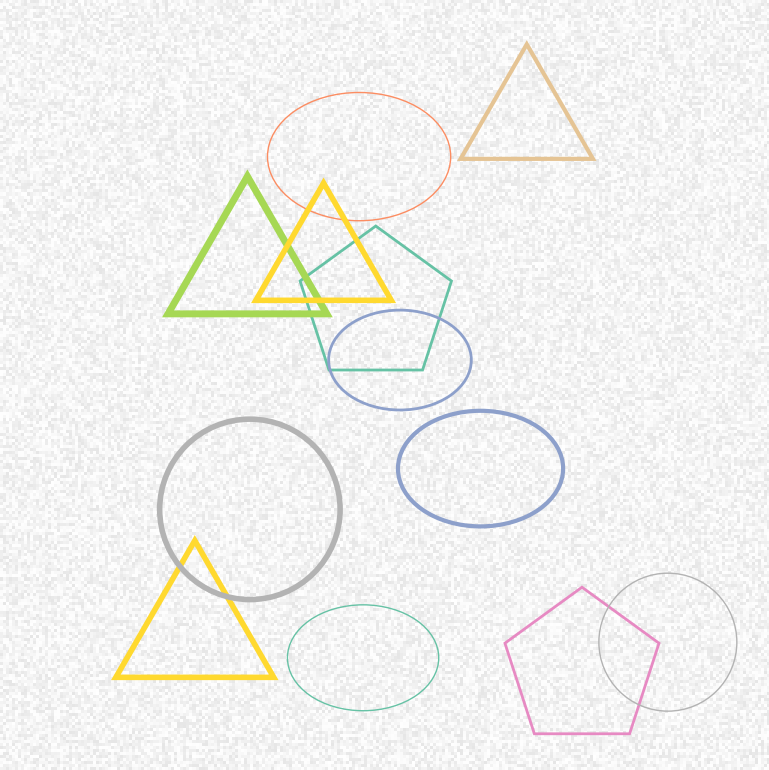[{"shape": "pentagon", "thickness": 1, "radius": 0.52, "center": [0.488, 0.603]}, {"shape": "oval", "thickness": 0.5, "radius": 0.49, "center": [0.472, 0.146]}, {"shape": "oval", "thickness": 0.5, "radius": 0.59, "center": [0.466, 0.797]}, {"shape": "oval", "thickness": 1, "radius": 0.46, "center": [0.519, 0.532]}, {"shape": "oval", "thickness": 1.5, "radius": 0.54, "center": [0.624, 0.391]}, {"shape": "pentagon", "thickness": 1, "radius": 0.53, "center": [0.756, 0.132]}, {"shape": "triangle", "thickness": 2.5, "radius": 0.6, "center": [0.321, 0.652]}, {"shape": "triangle", "thickness": 2, "radius": 0.59, "center": [0.253, 0.18]}, {"shape": "triangle", "thickness": 2, "radius": 0.51, "center": [0.42, 0.661]}, {"shape": "triangle", "thickness": 1.5, "radius": 0.5, "center": [0.684, 0.843]}, {"shape": "circle", "thickness": 0.5, "radius": 0.45, "center": [0.867, 0.166]}, {"shape": "circle", "thickness": 2, "radius": 0.59, "center": [0.325, 0.338]}]